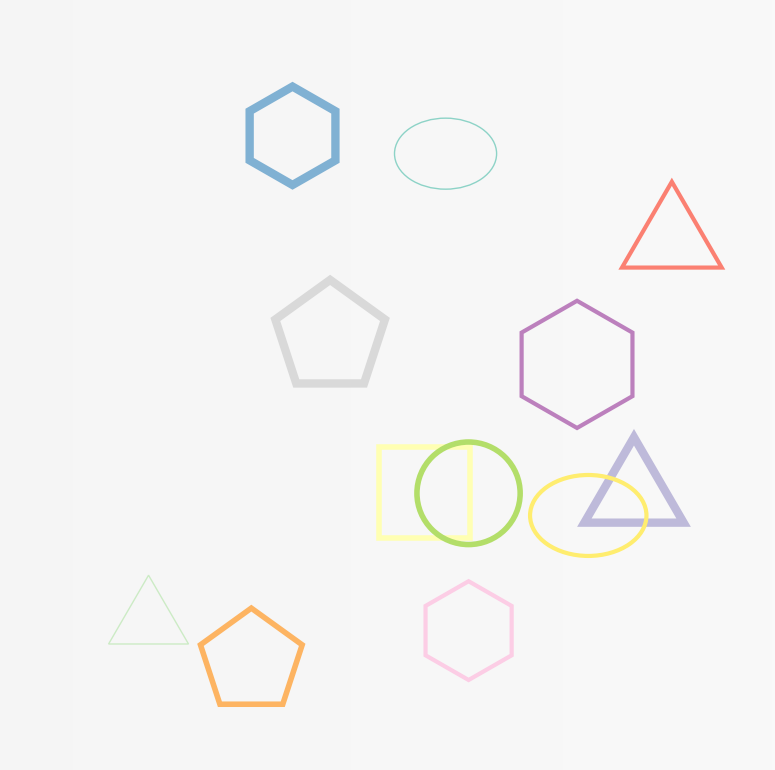[{"shape": "oval", "thickness": 0.5, "radius": 0.33, "center": [0.575, 0.8]}, {"shape": "square", "thickness": 2, "radius": 0.3, "center": [0.548, 0.36]}, {"shape": "triangle", "thickness": 3, "radius": 0.37, "center": [0.818, 0.358]}, {"shape": "triangle", "thickness": 1.5, "radius": 0.37, "center": [0.867, 0.69]}, {"shape": "hexagon", "thickness": 3, "radius": 0.32, "center": [0.377, 0.824]}, {"shape": "pentagon", "thickness": 2, "radius": 0.34, "center": [0.324, 0.141]}, {"shape": "circle", "thickness": 2, "radius": 0.33, "center": [0.605, 0.359]}, {"shape": "hexagon", "thickness": 1.5, "radius": 0.32, "center": [0.605, 0.181]}, {"shape": "pentagon", "thickness": 3, "radius": 0.37, "center": [0.426, 0.562]}, {"shape": "hexagon", "thickness": 1.5, "radius": 0.41, "center": [0.745, 0.527]}, {"shape": "triangle", "thickness": 0.5, "radius": 0.3, "center": [0.192, 0.193]}, {"shape": "oval", "thickness": 1.5, "radius": 0.38, "center": [0.759, 0.331]}]